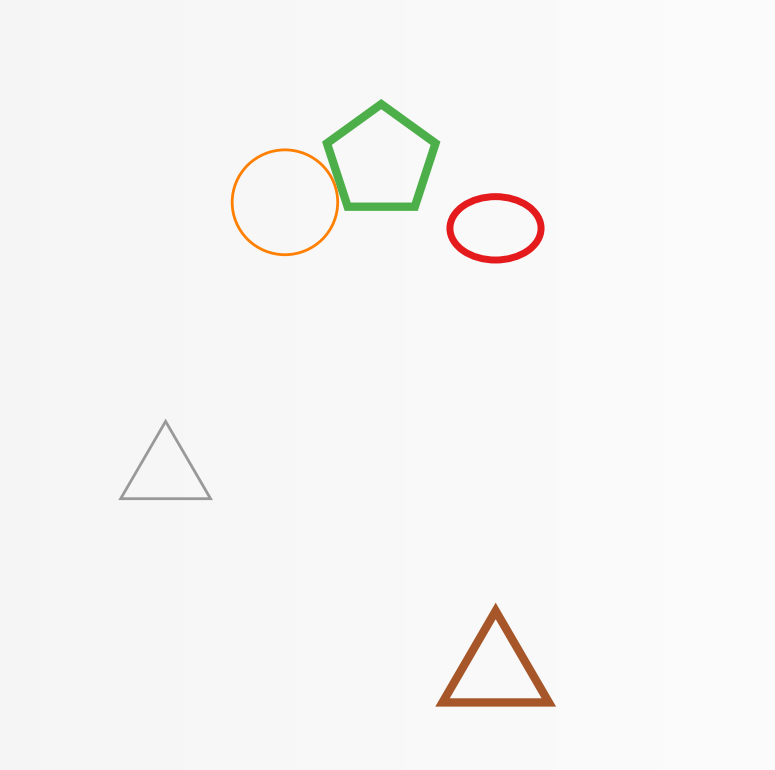[{"shape": "oval", "thickness": 2.5, "radius": 0.29, "center": [0.639, 0.703]}, {"shape": "pentagon", "thickness": 3, "radius": 0.37, "center": [0.492, 0.791]}, {"shape": "circle", "thickness": 1, "radius": 0.34, "center": [0.368, 0.737]}, {"shape": "triangle", "thickness": 3, "radius": 0.4, "center": [0.64, 0.127]}, {"shape": "triangle", "thickness": 1, "radius": 0.33, "center": [0.214, 0.386]}]